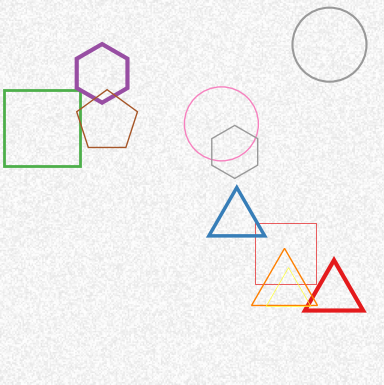[{"shape": "triangle", "thickness": 3, "radius": 0.44, "center": [0.868, 0.237]}, {"shape": "square", "thickness": 0.5, "radius": 0.4, "center": [0.742, 0.342]}, {"shape": "triangle", "thickness": 2.5, "radius": 0.42, "center": [0.615, 0.429]}, {"shape": "square", "thickness": 2, "radius": 0.49, "center": [0.109, 0.667]}, {"shape": "hexagon", "thickness": 3, "radius": 0.38, "center": [0.265, 0.809]}, {"shape": "triangle", "thickness": 1, "radius": 0.49, "center": [0.739, 0.256]}, {"shape": "triangle", "thickness": 0.5, "radius": 0.33, "center": [0.749, 0.238]}, {"shape": "pentagon", "thickness": 1, "radius": 0.41, "center": [0.278, 0.684]}, {"shape": "circle", "thickness": 1, "radius": 0.48, "center": [0.575, 0.678]}, {"shape": "circle", "thickness": 1.5, "radius": 0.48, "center": [0.856, 0.884]}, {"shape": "hexagon", "thickness": 1, "radius": 0.34, "center": [0.61, 0.605]}]